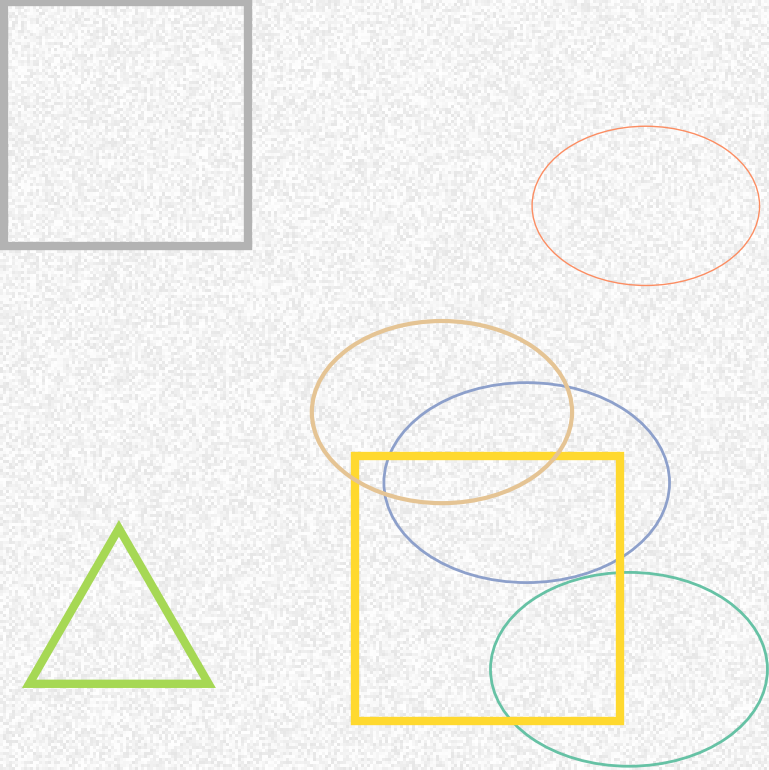[{"shape": "oval", "thickness": 1, "radius": 0.9, "center": [0.817, 0.131]}, {"shape": "oval", "thickness": 0.5, "radius": 0.74, "center": [0.839, 0.733]}, {"shape": "oval", "thickness": 1, "radius": 0.93, "center": [0.684, 0.373]}, {"shape": "triangle", "thickness": 3, "radius": 0.67, "center": [0.154, 0.179]}, {"shape": "square", "thickness": 3, "radius": 0.86, "center": [0.633, 0.235]}, {"shape": "oval", "thickness": 1.5, "radius": 0.84, "center": [0.574, 0.465]}, {"shape": "square", "thickness": 3, "radius": 0.79, "center": [0.163, 0.839]}]